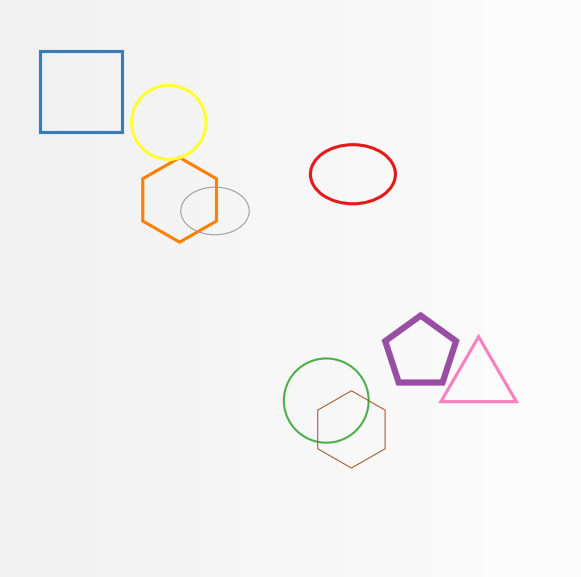[{"shape": "oval", "thickness": 1.5, "radius": 0.37, "center": [0.607, 0.697]}, {"shape": "square", "thickness": 1.5, "radius": 0.35, "center": [0.14, 0.841]}, {"shape": "circle", "thickness": 1, "radius": 0.36, "center": [0.561, 0.305]}, {"shape": "pentagon", "thickness": 3, "radius": 0.32, "center": [0.724, 0.389]}, {"shape": "hexagon", "thickness": 1.5, "radius": 0.37, "center": [0.309, 0.653]}, {"shape": "circle", "thickness": 1.5, "radius": 0.32, "center": [0.29, 0.787]}, {"shape": "hexagon", "thickness": 0.5, "radius": 0.33, "center": [0.605, 0.256]}, {"shape": "triangle", "thickness": 1.5, "radius": 0.37, "center": [0.823, 0.341]}, {"shape": "oval", "thickness": 0.5, "radius": 0.29, "center": [0.37, 0.634]}]